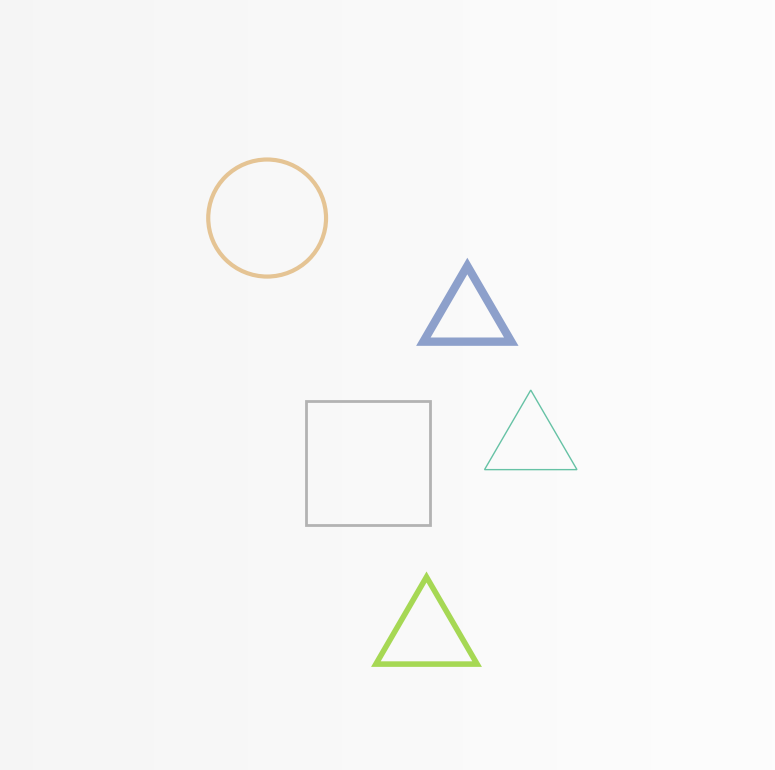[{"shape": "triangle", "thickness": 0.5, "radius": 0.34, "center": [0.685, 0.425]}, {"shape": "triangle", "thickness": 3, "radius": 0.33, "center": [0.603, 0.589]}, {"shape": "triangle", "thickness": 2, "radius": 0.38, "center": [0.55, 0.175]}, {"shape": "circle", "thickness": 1.5, "radius": 0.38, "center": [0.345, 0.717]}, {"shape": "square", "thickness": 1, "radius": 0.4, "center": [0.475, 0.398]}]